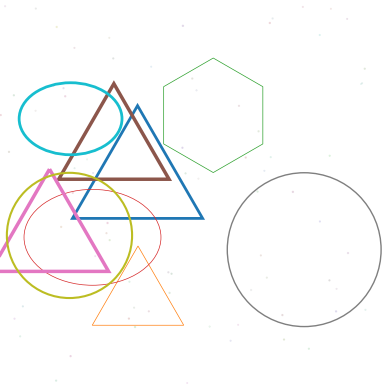[{"shape": "triangle", "thickness": 2, "radius": 0.98, "center": [0.357, 0.53]}, {"shape": "triangle", "thickness": 0.5, "radius": 0.69, "center": [0.358, 0.224]}, {"shape": "hexagon", "thickness": 0.5, "radius": 0.74, "center": [0.554, 0.701]}, {"shape": "oval", "thickness": 0.5, "radius": 0.89, "center": [0.24, 0.384]}, {"shape": "triangle", "thickness": 2.5, "radius": 0.83, "center": [0.296, 0.617]}, {"shape": "triangle", "thickness": 2.5, "radius": 0.89, "center": [0.129, 0.384]}, {"shape": "circle", "thickness": 1, "radius": 1.0, "center": [0.79, 0.352]}, {"shape": "circle", "thickness": 1.5, "radius": 0.81, "center": [0.18, 0.389]}, {"shape": "oval", "thickness": 2, "radius": 0.67, "center": [0.183, 0.692]}]